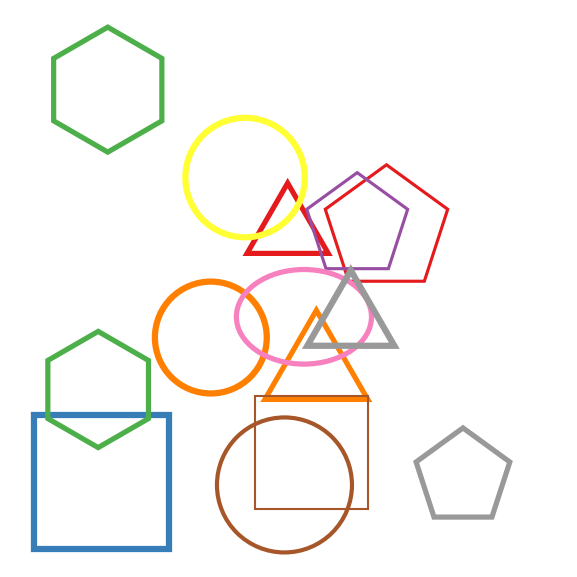[{"shape": "pentagon", "thickness": 1.5, "radius": 0.56, "center": [0.669, 0.602]}, {"shape": "triangle", "thickness": 2.5, "radius": 0.41, "center": [0.498, 0.601]}, {"shape": "square", "thickness": 3, "radius": 0.58, "center": [0.176, 0.165]}, {"shape": "hexagon", "thickness": 2.5, "radius": 0.5, "center": [0.17, 0.325]}, {"shape": "hexagon", "thickness": 2.5, "radius": 0.54, "center": [0.187, 0.844]}, {"shape": "pentagon", "thickness": 1.5, "radius": 0.46, "center": [0.619, 0.608]}, {"shape": "circle", "thickness": 3, "radius": 0.48, "center": [0.365, 0.415]}, {"shape": "triangle", "thickness": 2.5, "radius": 0.51, "center": [0.548, 0.359]}, {"shape": "circle", "thickness": 3, "radius": 0.52, "center": [0.424, 0.692]}, {"shape": "circle", "thickness": 2, "radius": 0.58, "center": [0.493, 0.159]}, {"shape": "square", "thickness": 1, "radius": 0.49, "center": [0.539, 0.215]}, {"shape": "oval", "thickness": 2.5, "radius": 0.58, "center": [0.526, 0.451]}, {"shape": "triangle", "thickness": 3, "radius": 0.43, "center": [0.607, 0.444]}, {"shape": "pentagon", "thickness": 2.5, "radius": 0.43, "center": [0.802, 0.173]}]